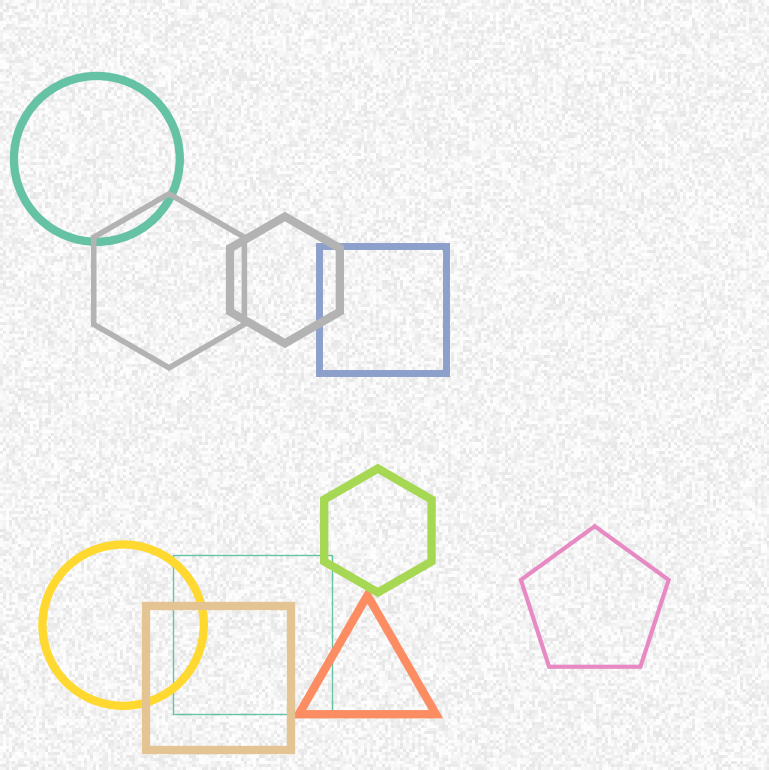[{"shape": "circle", "thickness": 3, "radius": 0.54, "center": [0.126, 0.794]}, {"shape": "square", "thickness": 0.5, "radius": 0.52, "center": [0.328, 0.176]}, {"shape": "triangle", "thickness": 3, "radius": 0.51, "center": [0.477, 0.124]}, {"shape": "square", "thickness": 2.5, "radius": 0.41, "center": [0.496, 0.598]}, {"shape": "pentagon", "thickness": 1.5, "radius": 0.5, "center": [0.772, 0.216]}, {"shape": "hexagon", "thickness": 3, "radius": 0.4, "center": [0.491, 0.311]}, {"shape": "circle", "thickness": 3, "radius": 0.52, "center": [0.16, 0.188]}, {"shape": "square", "thickness": 3, "radius": 0.47, "center": [0.284, 0.119]}, {"shape": "hexagon", "thickness": 3, "radius": 0.41, "center": [0.37, 0.636]}, {"shape": "hexagon", "thickness": 2, "radius": 0.56, "center": [0.22, 0.635]}]